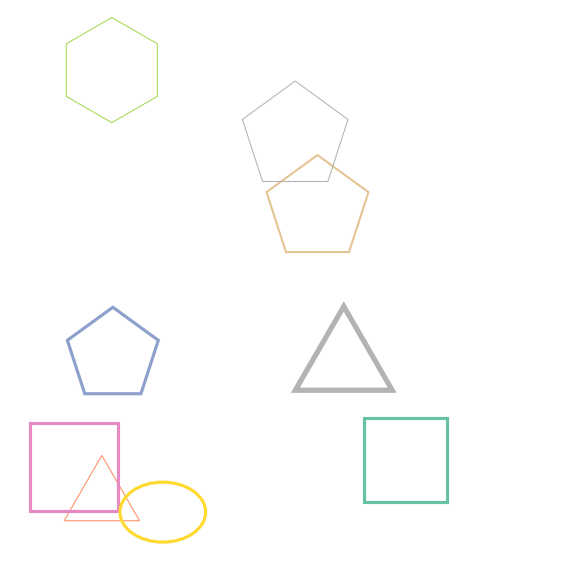[{"shape": "square", "thickness": 1.5, "radius": 0.36, "center": [0.702, 0.202]}, {"shape": "triangle", "thickness": 0.5, "radius": 0.38, "center": [0.176, 0.135]}, {"shape": "pentagon", "thickness": 1.5, "radius": 0.41, "center": [0.195, 0.384]}, {"shape": "square", "thickness": 1.5, "radius": 0.38, "center": [0.128, 0.19]}, {"shape": "hexagon", "thickness": 0.5, "radius": 0.46, "center": [0.194, 0.878]}, {"shape": "oval", "thickness": 1.5, "radius": 0.37, "center": [0.282, 0.112]}, {"shape": "pentagon", "thickness": 1, "radius": 0.46, "center": [0.55, 0.638]}, {"shape": "pentagon", "thickness": 0.5, "radius": 0.48, "center": [0.511, 0.763]}, {"shape": "triangle", "thickness": 2.5, "radius": 0.48, "center": [0.595, 0.372]}]